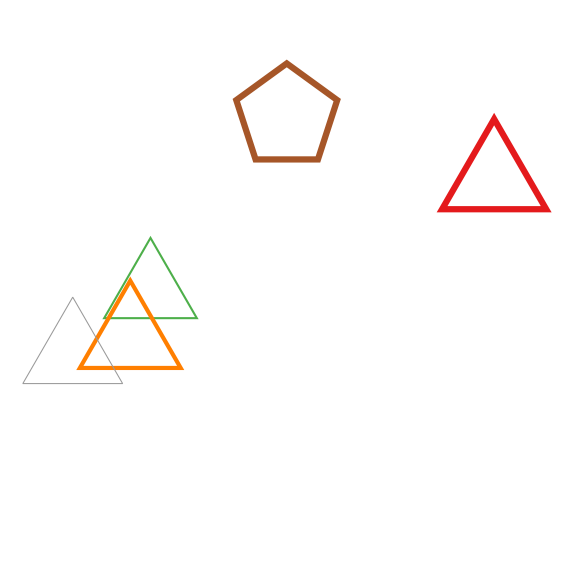[{"shape": "triangle", "thickness": 3, "radius": 0.52, "center": [0.856, 0.689]}, {"shape": "triangle", "thickness": 1, "radius": 0.46, "center": [0.261, 0.495]}, {"shape": "triangle", "thickness": 2, "radius": 0.5, "center": [0.226, 0.412]}, {"shape": "pentagon", "thickness": 3, "radius": 0.46, "center": [0.497, 0.797]}, {"shape": "triangle", "thickness": 0.5, "radius": 0.5, "center": [0.126, 0.385]}]